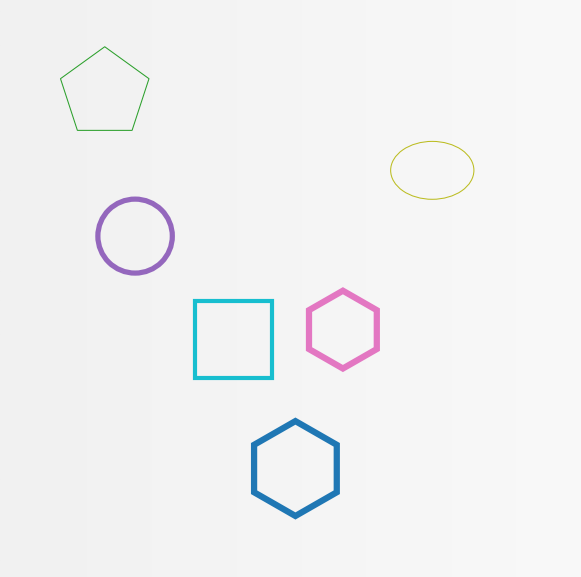[{"shape": "hexagon", "thickness": 3, "radius": 0.41, "center": [0.508, 0.188]}, {"shape": "pentagon", "thickness": 0.5, "radius": 0.4, "center": [0.18, 0.838]}, {"shape": "circle", "thickness": 2.5, "radius": 0.32, "center": [0.232, 0.59]}, {"shape": "hexagon", "thickness": 3, "radius": 0.34, "center": [0.59, 0.428]}, {"shape": "oval", "thickness": 0.5, "radius": 0.36, "center": [0.744, 0.704]}, {"shape": "square", "thickness": 2, "radius": 0.33, "center": [0.402, 0.411]}]